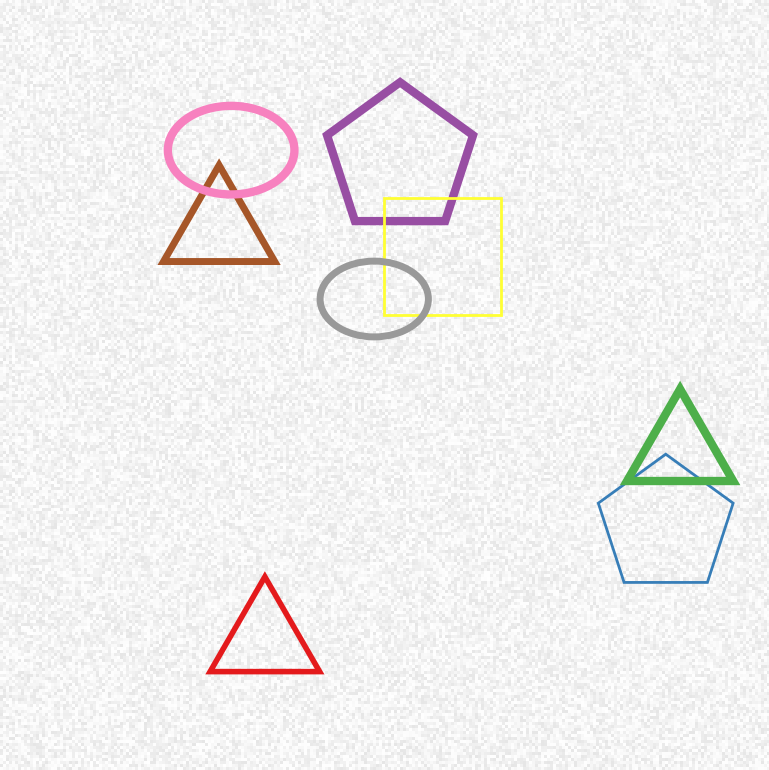[{"shape": "triangle", "thickness": 2, "radius": 0.41, "center": [0.344, 0.169]}, {"shape": "pentagon", "thickness": 1, "radius": 0.46, "center": [0.865, 0.318]}, {"shape": "triangle", "thickness": 3, "radius": 0.4, "center": [0.883, 0.415]}, {"shape": "pentagon", "thickness": 3, "radius": 0.5, "center": [0.52, 0.794]}, {"shape": "square", "thickness": 1, "radius": 0.38, "center": [0.575, 0.667]}, {"shape": "triangle", "thickness": 2.5, "radius": 0.42, "center": [0.285, 0.702]}, {"shape": "oval", "thickness": 3, "radius": 0.41, "center": [0.3, 0.805]}, {"shape": "oval", "thickness": 2.5, "radius": 0.35, "center": [0.486, 0.612]}]